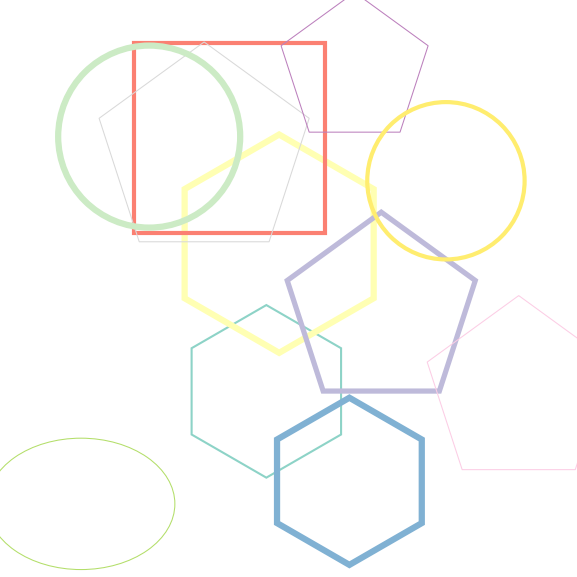[{"shape": "hexagon", "thickness": 1, "radius": 0.75, "center": [0.461, 0.321]}, {"shape": "hexagon", "thickness": 3, "radius": 0.95, "center": [0.483, 0.577]}, {"shape": "pentagon", "thickness": 2.5, "radius": 0.86, "center": [0.66, 0.46]}, {"shape": "square", "thickness": 2, "radius": 0.83, "center": [0.397, 0.76]}, {"shape": "hexagon", "thickness": 3, "radius": 0.72, "center": [0.605, 0.166]}, {"shape": "oval", "thickness": 0.5, "radius": 0.81, "center": [0.14, 0.127]}, {"shape": "pentagon", "thickness": 0.5, "radius": 0.83, "center": [0.898, 0.321]}, {"shape": "pentagon", "thickness": 0.5, "radius": 0.96, "center": [0.353, 0.735]}, {"shape": "pentagon", "thickness": 0.5, "radius": 0.67, "center": [0.614, 0.879]}, {"shape": "circle", "thickness": 3, "radius": 0.79, "center": [0.258, 0.763]}, {"shape": "circle", "thickness": 2, "radius": 0.68, "center": [0.772, 0.686]}]